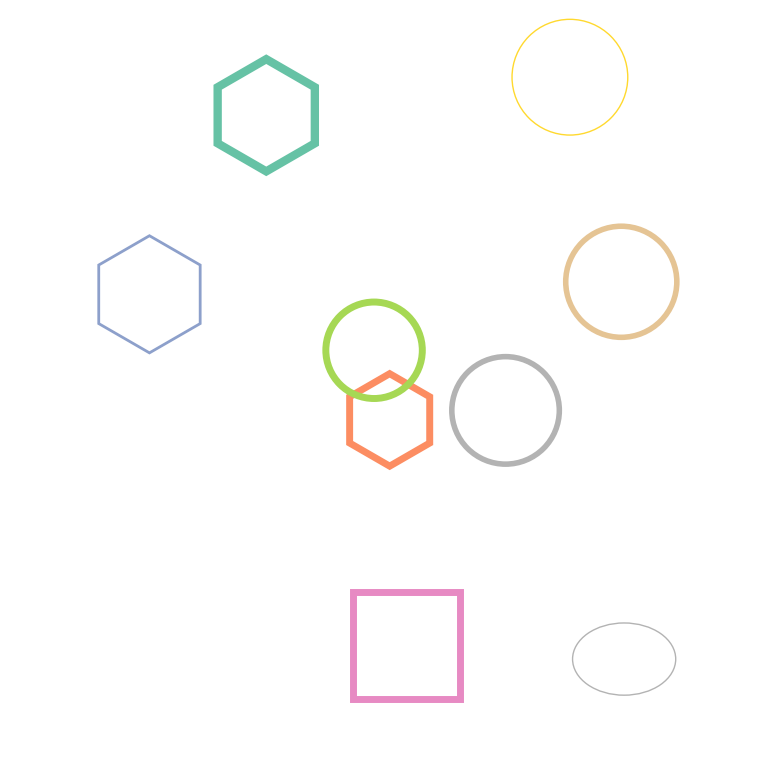[{"shape": "hexagon", "thickness": 3, "radius": 0.36, "center": [0.346, 0.85]}, {"shape": "hexagon", "thickness": 2.5, "radius": 0.3, "center": [0.506, 0.455]}, {"shape": "hexagon", "thickness": 1, "radius": 0.38, "center": [0.194, 0.618]}, {"shape": "square", "thickness": 2.5, "radius": 0.35, "center": [0.528, 0.162]}, {"shape": "circle", "thickness": 2.5, "radius": 0.31, "center": [0.486, 0.545]}, {"shape": "circle", "thickness": 0.5, "radius": 0.38, "center": [0.74, 0.9]}, {"shape": "circle", "thickness": 2, "radius": 0.36, "center": [0.807, 0.634]}, {"shape": "oval", "thickness": 0.5, "radius": 0.33, "center": [0.811, 0.144]}, {"shape": "circle", "thickness": 2, "radius": 0.35, "center": [0.657, 0.467]}]